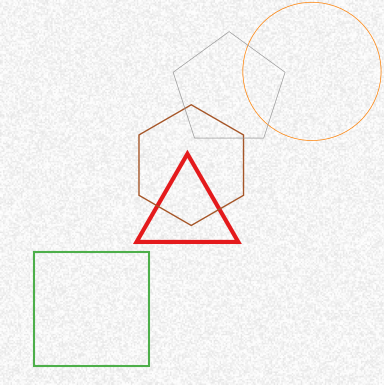[{"shape": "triangle", "thickness": 3, "radius": 0.76, "center": [0.487, 0.448]}, {"shape": "square", "thickness": 1.5, "radius": 0.74, "center": [0.237, 0.197]}, {"shape": "circle", "thickness": 0.5, "radius": 0.9, "center": [0.81, 0.815]}, {"shape": "hexagon", "thickness": 1, "radius": 0.78, "center": [0.497, 0.571]}, {"shape": "pentagon", "thickness": 0.5, "radius": 0.76, "center": [0.595, 0.765]}]